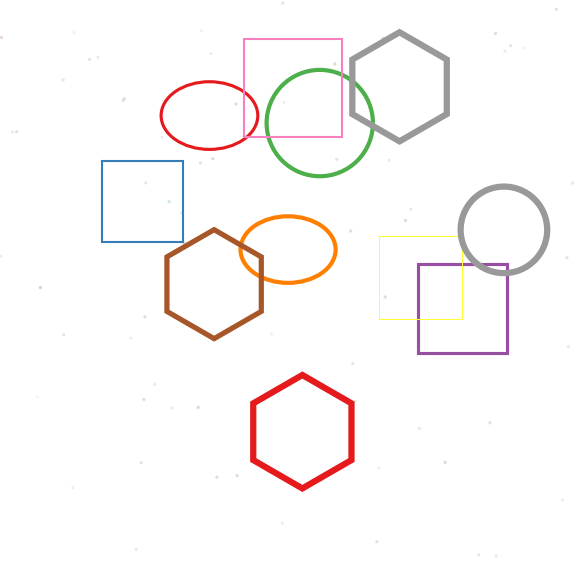[{"shape": "oval", "thickness": 1.5, "radius": 0.42, "center": [0.363, 0.799]}, {"shape": "hexagon", "thickness": 3, "radius": 0.49, "center": [0.524, 0.252]}, {"shape": "square", "thickness": 1, "radius": 0.35, "center": [0.247, 0.65]}, {"shape": "circle", "thickness": 2, "radius": 0.46, "center": [0.554, 0.786]}, {"shape": "square", "thickness": 1.5, "radius": 0.39, "center": [0.801, 0.465]}, {"shape": "oval", "thickness": 2, "radius": 0.41, "center": [0.499, 0.567]}, {"shape": "square", "thickness": 0.5, "radius": 0.36, "center": [0.728, 0.519]}, {"shape": "hexagon", "thickness": 2.5, "radius": 0.47, "center": [0.371, 0.507]}, {"shape": "square", "thickness": 1, "radius": 0.42, "center": [0.507, 0.846]}, {"shape": "hexagon", "thickness": 3, "radius": 0.47, "center": [0.692, 0.849]}, {"shape": "circle", "thickness": 3, "radius": 0.37, "center": [0.873, 0.601]}]